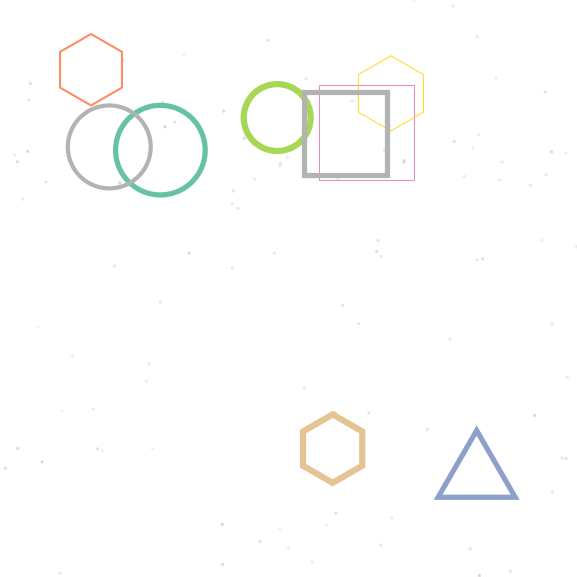[{"shape": "circle", "thickness": 2.5, "radius": 0.39, "center": [0.278, 0.739]}, {"shape": "hexagon", "thickness": 1, "radius": 0.31, "center": [0.158, 0.878]}, {"shape": "triangle", "thickness": 2.5, "radius": 0.39, "center": [0.825, 0.177]}, {"shape": "square", "thickness": 0.5, "radius": 0.41, "center": [0.634, 0.77]}, {"shape": "circle", "thickness": 3, "radius": 0.29, "center": [0.48, 0.796]}, {"shape": "hexagon", "thickness": 0.5, "radius": 0.33, "center": [0.677, 0.837]}, {"shape": "hexagon", "thickness": 3, "radius": 0.3, "center": [0.576, 0.222]}, {"shape": "square", "thickness": 2.5, "radius": 0.36, "center": [0.598, 0.769]}, {"shape": "circle", "thickness": 2, "radius": 0.36, "center": [0.189, 0.745]}]